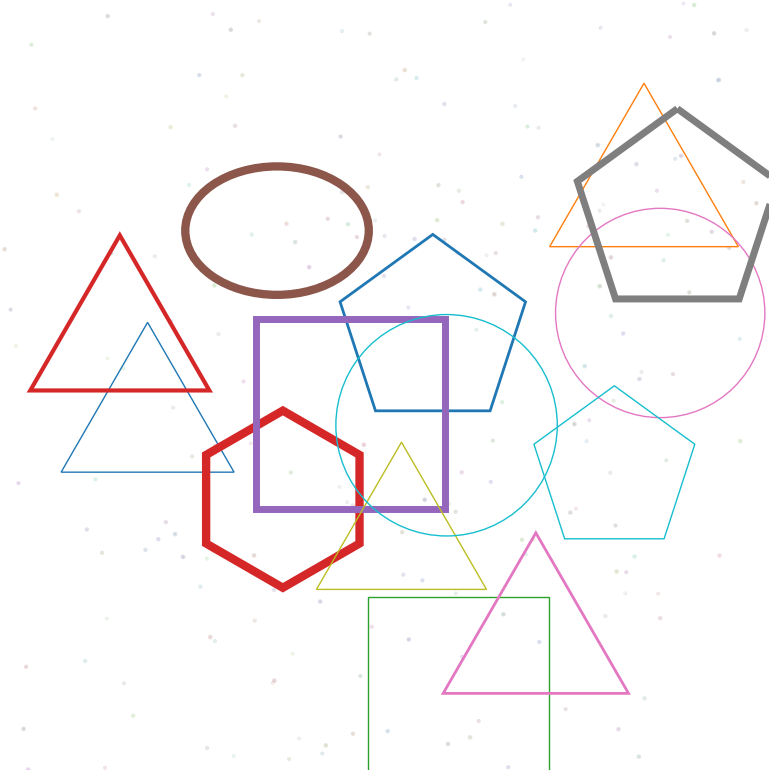[{"shape": "pentagon", "thickness": 1, "radius": 0.63, "center": [0.562, 0.569]}, {"shape": "triangle", "thickness": 0.5, "radius": 0.65, "center": [0.192, 0.452]}, {"shape": "triangle", "thickness": 0.5, "radius": 0.71, "center": [0.836, 0.75]}, {"shape": "square", "thickness": 0.5, "radius": 0.59, "center": [0.595, 0.107]}, {"shape": "triangle", "thickness": 1.5, "radius": 0.67, "center": [0.156, 0.56]}, {"shape": "hexagon", "thickness": 3, "radius": 0.58, "center": [0.367, 0.352]}, {"shape": "square", "thickness": 2.5, "radius": 0.62, "center": [0.455, 0.463]}, {"shape": "oval", "thickness": 3, "radius": 0.6, "center": [0.36, 0.7]}, {"shape": "triangle", "thickness": 1, "radius": 0.69, "center": [0.696, 0.169]}, {"shape": "circle", "thickness": 0.5, "radius": 0.68, "center": [0.857, 0.594]}, {"shape": "pentagon", "thickness": 2.5, "radius": 0.68, "center": [0.88, 0.722]}, {"shape": "triangle", "thickness": 0.5, "radius": 0.64, "center": [0.521, 0.298]}, {"shape": "circle", "thickness": 0.5, "radius": 0.72, "center": [0.58, 0.448]}, {"shape": "pentagon", "thickness": 0.5, "radius": 0.55, "center": [0.798, 0.389]}]